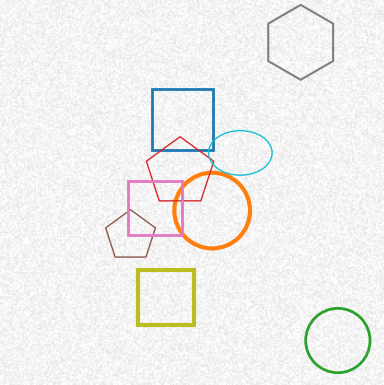[{"shape": "square", "thickness": 2, "radius": 0.4, "center": [0.474, 0.689]}, {"shape": "circle", "thickness": 3, "radius": 0.49, "center": [0.551, 0.453]}, {"shape": "circle", "thickness": 2, "radius": 0.42, "center": [0.878, 0.116]}, {"shape": "pentagon", "thickness": 1, "radius": 0.46, "center": [0.468, 0.553]}, {"shape": "pentagon", "thickness": 1, "radius": 0.34, "center": [0.339, 0.387]}, {"shape": "square", "thickness": 2, "radius": 0.35, "center": [0.402, 0.46]}, {"shape": "hexagon", "thickness": 1.5, "radius": 0.49, "center": [0.781, 0.89]}, {"shape": "square", "thickness": 3, "radius": 0.36, "center": [0.432, 0.227]}, {"shape": "oval", "thickness": 1, "radius": 0.41, "center": [0.624, 0.603]}]